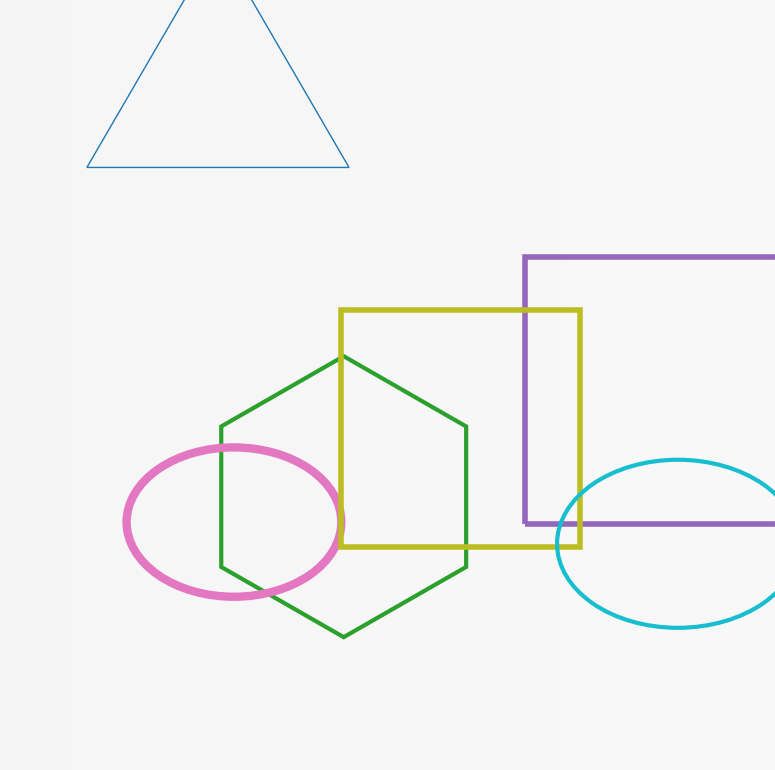[{"shape": "triangle", "thickness": 0.5, "radius": 0.98, "center": [0.281, 0.88]}, {"shape": "hexagon", "thickness": 1.5, "radius": 0.91, "center": [0.443, 0.355]}, {"shape": "square", "thickness": 2, "radius": 0.87, "center": [0.851, 0.493]}, {"shape": "oval", "thickness": 3, "radius": 0.69, "center": [0.302, 0.322]}, {"shape": "square", "thickness": 2, "radius": 0.77, "center": [0.595, 0.444]}, {"shape": "oval", "thickness": 1.5, "radius": 0.78, "center": [0.875, 0.294]}]